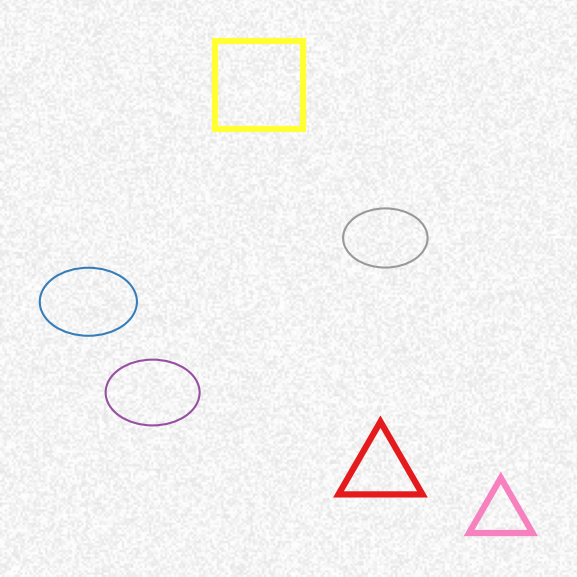[{"shape": "triangle", "thickness": 3, "radius": 0.42, "center": [0.659, 0.185]}, {"shape": "oval", "thickness": 1, "radius": 0.42, "center": [0.153, 0.477]}, {"shape": "oval", "thickness": 1, "radius": 0.41, "center": [0.264, 0.319]}, {"shape": "square", "thickness": 3, "radius": 0.38, "center": [0.448, 0.852]}, {"shape": "triangle", "thickness": 3, "radius": 0.32, "center": [0.867, 0.108]}, {"shape": "oval", "thickness": 1, "radius": 0.37, "center": [0.667, 0.587]}]